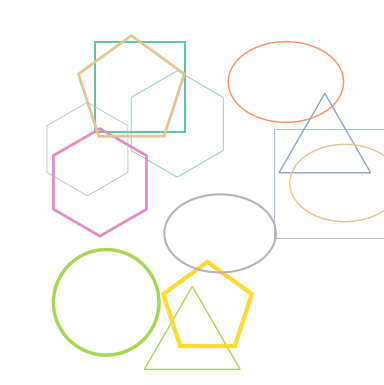[{"shape": "hexagon", "thickness": 0.5, "radius": 0.69, "center": [0.46, 0.678]}, {"shape": "square", "thickness": 1.5, "radius": 0.59, "center": [0.363, 0.773]}, {"shape": "oval", "thickness": 1, "radius": 0.75, "center": [0.743, 0.787]}, {"shape": "square", "thickness": 0.5, "radius": 0.71, "center": [0.854, 0.523]}, {"shape": "triangle", "thickness": 1, "radius": 0.69, "center": [0.844, 0.62]}, {"shape": "hexagon", "thickness": 2, "radius": 0.7, "center": [0.26, 0.526]}, {"shape": "triangle", "thickness": 1, "radius": 0.72, "center": [0.499, 0.113]}, {"shape": "circle", "thickness": 2.5, "radius": 0.69, "center": [0.276, 0.215]}, {"shape": "pentagon", "thickness": 3, "radius": 0.6, "center": [0.539, 0.199]}, {"shape": "pentagon", "thickness": 2, "radius": 0.72, "center": [0.341, 0.763]}, {"shape": "oval", "thickness": 1, "radius": 0.72, "center": [0.896, 0.525]}, {"shape": "hexagon", "thickness": 0.5, "radius": 0.61, "center": [0.227, 0.613]}, {"shape": "oval", "thickness": 1.5, "radius": 0.72, "center": [0.572, 0.394]}]